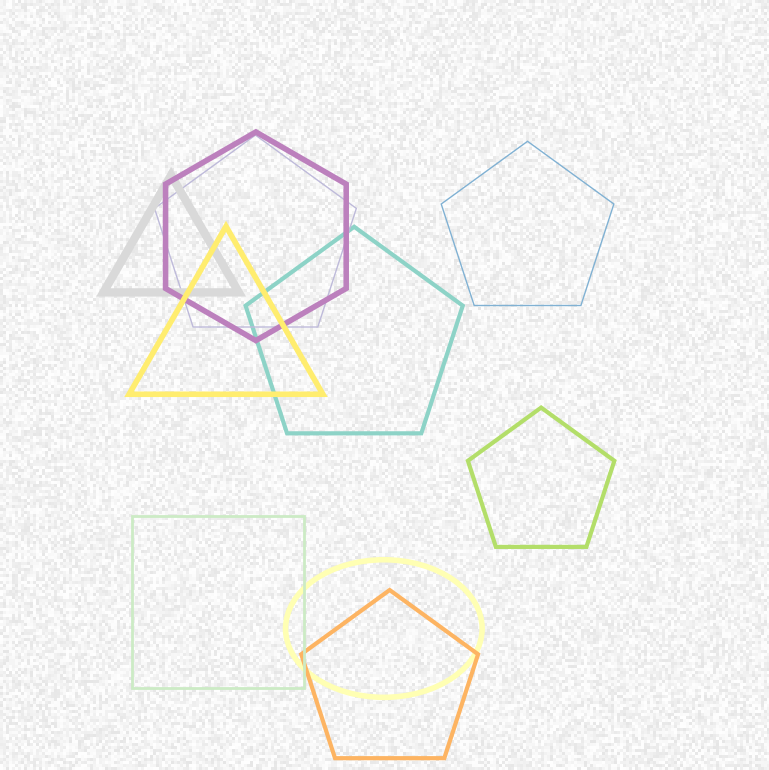[{"shape": "pentagon", "thickness": 1.5, "radius": 0.74, "center": [0.46, 0.557]}, {"shape": "oval", "thickness": 2, "radius": 0.64, "center": [0.498, 0.184]}, {"shape": "pentagon", "thickness": 0.5, "radius": 0.69, "center": [0.332, 0.687]}, {"shape": "pentagon", "thickness": 0.5, "radius": 0.59, "center": [0.685, 0.699]}, {"shape": "pentagon", "thickness": 1.5, "radius": 0.6, "center": [0.506, 0.113]}, {"shape": "pentagon", "thickness": 1.5, "radius": 0.5, "center": [0.703, 0.371]}, {"shape": "triangle", "thickness": 3, "radius": 0.51, "center": [0.222, 0.671]}, {"shape": "hexagon", "thickness": 2, "radius": 0.68, "center": [0.332, 0.693]}, {"shape": "square", "thickness": 1, "radius": 0.56, "center": [0.283, 0.218]}, {"shape": "triangle", "thickness": 2, "radius": 0.73, "center": [0.293, 0.561]}]